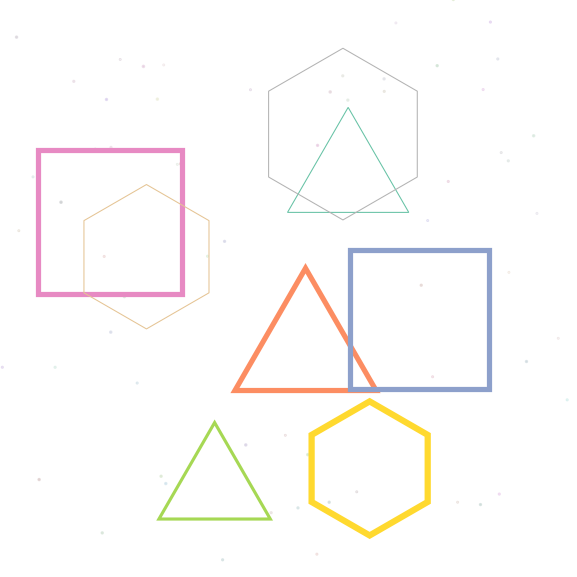[{"shape": "triangle", "thickness": 0.5, "radius": 0.61, "center": [0.603, 0.692]}, {"shape": "triangle", "thickness": 2.5, "radius": 0.71, "center": [0.529, 0.393]}, {"shape": "square", "thickness": 2.5, "radius": 0.6, "center": [0.726, 0.446]}, {"shape": "square", "thickness": 2.5, "radius": 0.62, "center": [0.19, 0.615]}, {"shape": "triangle", "thickness": 1.5, "radius": 0.56, "center": [0.372, 0.156]}, {"shape": "hexagon", "thickness": 3, "radius": 0.58, "center": [0.64, 0.188]}, {"shape": "hexagon", "thickness": 0.5, "radius": 0.63, "center": [0.254, 0.555]}, {"shape": "hexagon", "thickness": 0.5, "radius": 0.74, "center": [0.594, 0.767]}]